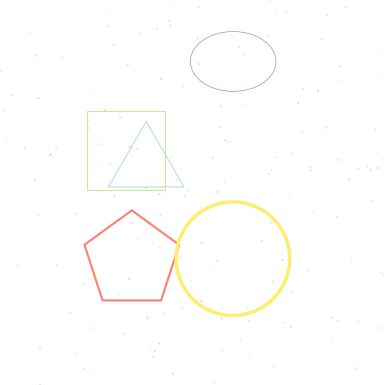[{"shape": "triangle", "thickness": 0.5, "radius": 0.57, "center": [0.38, 0.571]}, {"shape": "pentagon", "thickness": 1.5, "radius": 0.65, "center": [0.342, 0.324]}, {"shape": "square", "thickness": 0.5, "radius": 0.51, "center": [0.327, 0.609]}, {"shape": "oval", "thickness": 0.5, "radius": 0.56, "center": [0.606, 0.84]}, {"shape": "circle", "thickness": 2.5, "radius": 0.74, "center": [0.605, 0.328]}]